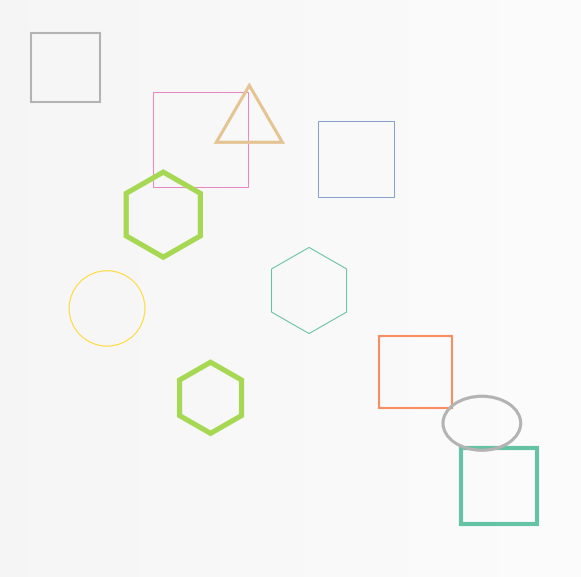[{"shape": "square", "thickness": 2, "radius": 0.33, "center": [0.859, 0.158]}, {"shape": "hexagon", "thickness": 0.5, "radius": 0.37, "center": [0.532, 0.496]}, {"shape": "square", "thickness": 1, "radius": 0.31, "center": [0.715, 0.355]}, {"shape": "square", "thickness": 0.5, "radius": 0.33, "center": [0.613, 0.723]}, {"shape": "square", "thickness": 0.5, "radius": 0.41, "center": [0.345, 0.758]}, {"shape": "hexagon", "thickness": 2.5, "radius": 0.31, "center": [0.362, 0.31]}, {"shape": "hexagon", "thickness": 2.5, "radius": 0.37, "center": [0.281, 0.627]}, {"shape": "circle", "thickness": 0.5, "radius": 0.33, "center": [0.184, 0.465]}, {"shape": "triangle", "thickness": 1.5, "radius": 0.33, "center": [0.429, 0.786]}, {"shape": "square", "thickness": 1, "radius": 0.3, "center": [0.113, 0.882]}, {"shape": "oval", "thickness": 1.5, "radius": 0.33, "center": [0.829, 0.266]}]